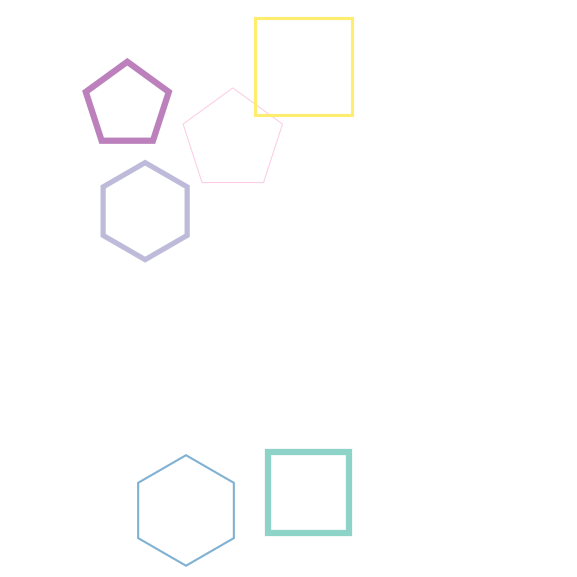[{"shape": "square", "thickness": 3, "radius": 0.35, "center": [0.534, 0.146]}, {"shape": "hexagon", "thickness": 2.5, "radius": 0.42, "center": [0.251, 0.634]}, {"shape": "hexagon", "thickness": 1, "radius": 0.48, "center": [0.322, 0.115]}, {"shape": "pentagon", "thickness": 0.5, "radius": 0.45, "center": [0.403, 0.756]}, {"shape": "pentagon", "thickness": 3, "radius": 0.38, "center": [0.22, 0.817]}, {"shape": "square", "thickness": 1.5, "radius": 0.42, "center": [0.525, 0.884]}]